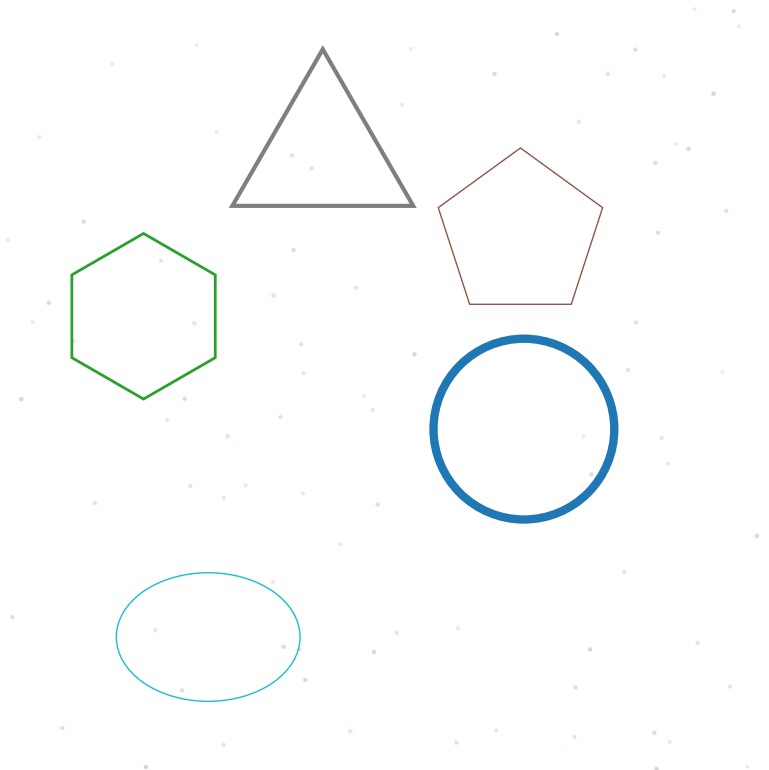[{"shape": "circle", "thickness": 3, "radius": 0.59, "center": [0.68, 0.443]}, {"shape": "hexagon", "thickness": 1, "radius": 0.54, "center": [0.186, 0.589]}, {"shape": "pentagon", "thickness": 0.5, "radius": 0.56, "center": [0.676, 0.696]}, {"shape": "triangle", "thickness": 1.5, "radius": 0.68, "center": [0.419, 0.8]}, {"shape": "oval", "thickness": 0.5, "radius": 0.6, "center": [0.27, 0.173]}]